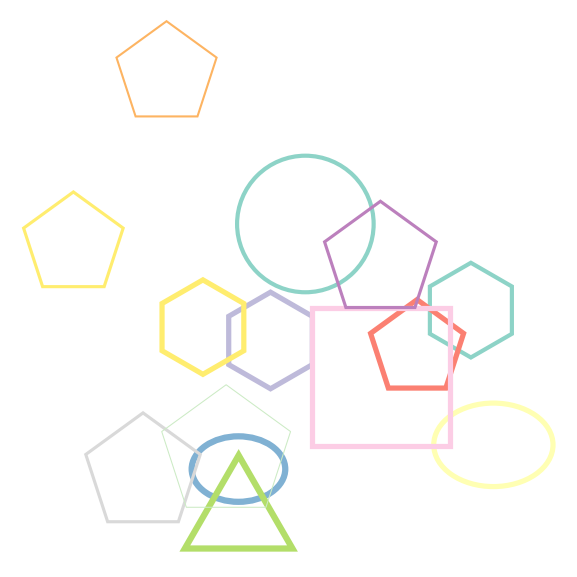[{"shape": "hexagon", "thickness": 2, "radius": 0.41, "center": [0.815, 0.462]}, {"shape": "circle", "thickness": 2, "radius": 0.59, "center": [0.529, 0.611]}, {"shape": "oval", "thickness": 2.5, "radius": 0.52, "center": [0.854, 0.229]}, {"shape": "hexagon", "thickness": 2.5, "radius": 0.42, "center": [0.468, 0.41]}, {"shape": "pentagon", "thickness": 2.5, "radius": 0.42, "center": [0.722, 0.396]}, {"shape": "oval", "thickness": 3, "radius": 0.41, "center": [0.413, 0.187]}, {"shape": "pentagon", "thickness": 1, "radius": 0.46, "center": [0.288, 0.871]}, {"shape": "triangle", "thickness": 3, "radius": 0.54, "center": [0.413, 0.103]}, {"shape": "square", "thickness": 2.5, "radius": 0.6, "center": [0.66, 0.347]}, {"shape": "pentagon", "thickness": 1.5, "radius": 0.52, "center": [0.248, 0.18]}, {"shape": "pentagon", "thickness": 1.5, "radius": 0.51, "center": [0.659, 0.549]}, {"shape": "pentagon", "thickness": 0.5, "radius": 0.59, "center": [0.392, 0.216]}, {"shape": "hexagon", "thickness": 2.5, "radius": 0.41, "center": [0.351, 0.433]}, {"shape": "pentagon", "thickness": 1.5, "radius": 0.45, "center": [0.127, 0.576]}]